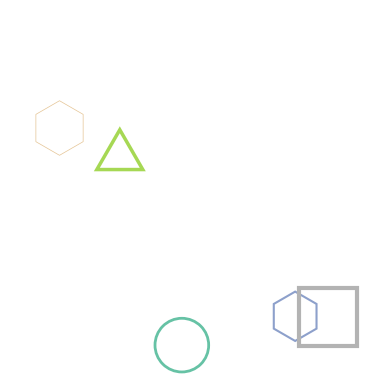[{"shape": "circle", "thickness": 2, "radius": 0.35, "center": [0.472, 0.104]}, {"shape": "hexagon", "thickness": 1.5, "radius": 0.32, "center": [0.767, 0.178]}, {"shape": "triangle", "thickness": 2.5, "radius": 0.34, "center": [0.311, 0.594]}, {"shape": "hexagon", "thickness": 0.5, "radius": 0.35, "center": [0.155, 0.667]}, {"shape": "square", "thickness": 3, "radius": 0.38, "center": [0.853, 0.177]}]